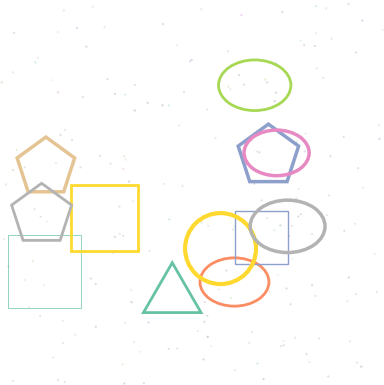[{"shape": "square", "thickness": 0.5, "radius": 0.47, "center": [0.115, 0.294]}, {"shape": "triangle", "thickness": 2, "radius": 0.43, "center": [0.447, 0.231]}, {"shape": "oval", "thickness": 2, "radius": 0.45, "center": [0.609, 0.268]}, {"shape": "square", "thickness": 1, "radius": 0.34, "center": [0.679, 0.383]}, {"shape": "pentagon", "thickness": 2.5, "radius": 0.41, "center": [0.697, 0.595]}, {"shape": "oval", "thickness": 2.5, "radius": 0.42, "center": [0.718, 0.603]}, {"shape": "oval", "thickness": 2, "radius": 0.47, "center": [0.662, 0.779]}, {"shape": "circle", "thickness": 3, "radius": 0.46, "center": [0.573, 0.354]}, {"shape": "square", "thickness": 2, "radius": 0.43, "center": [0.271, 0.434]}, {"shape": "pentagon", "thickness": 2.5, "radius": 0.39, "center": [0.119, 0.565]}, {"shape": "pentagon", "thickness": 2, "radius": 0.41, "center": [0.108, 0.442]}, {"shape": "oval", "thickness": 2.5, "radius": 0.49, "center": [0.747, 0.412]}]